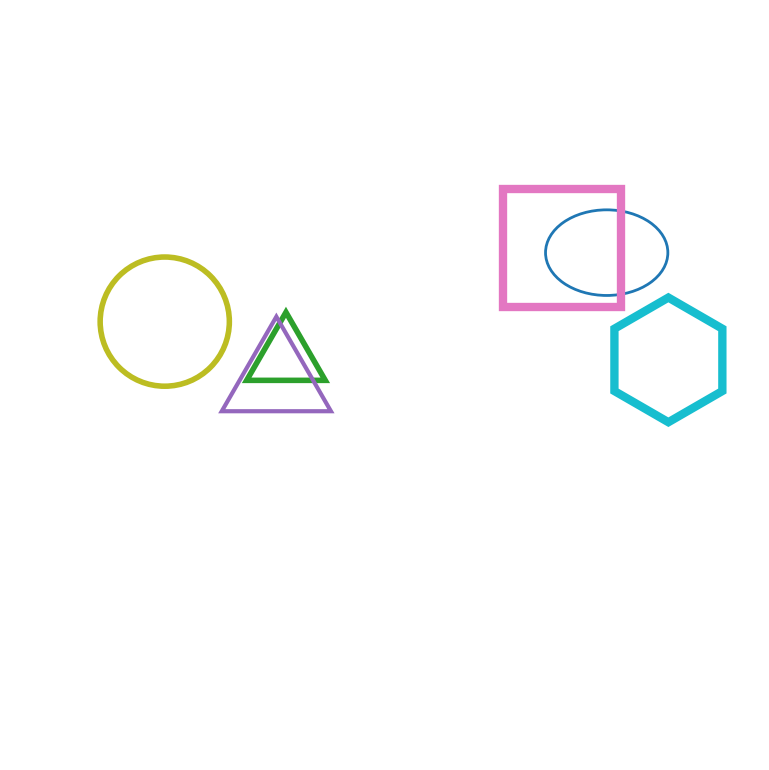[{"shape": "oval", "thickness": 1, "radius": 0.4, "center": [0.788, 0.672]}, {"shape": "triangle", "thickness": 2, "radius": 0.29, "center": [0.371, 0.536]}, {"shape": "triangle", "thickness": 1.5, "radius": 0.41, "center": [0.359, 0.507]}, {"shape": "square", "thickness": 3, "radius": 0.38, "center": [0.73, 0.678]}, {"shape": "circle", "thickness": 2, "radius": 0.42, "center": [0.214, 0.582]}, {"shape": "hexagon", "thickness": 3, "radius": 0.4, "center": [0.868, 0.533]}]